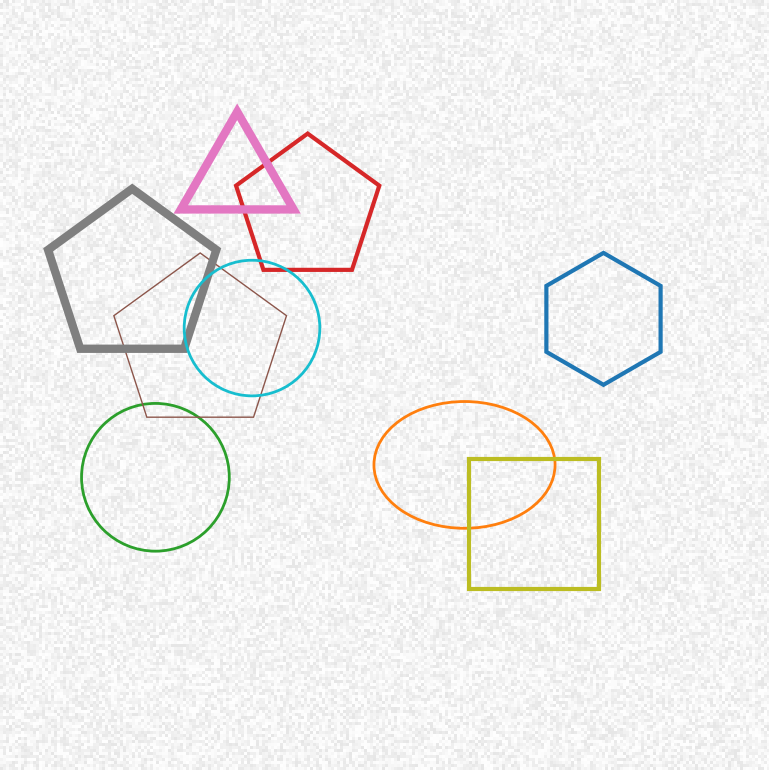[{"shape": "hexagon", "thickness": 1.5, "radius": 0.43, "center": [0.784, 0.586]}, {"shape": "oval", "thickness": 1, "radius": 0.59, "center": [0.603, 0.396]}, {"shape": "circle", "thickness": 1, "radius": 0.48, "center": [0.202, 0.38]}, {"shape": "pentagon", "thickness": 1.5, "radius": 0.49, "center": [0.4, 0.729]}, {"shape": "pentagon", "thickness": 0.5, "radius": 0.59, "center": [0.26, 0.554]}, {"shape": "triangle", "thickness": 3, "radius": 0.42, "center": [0.308, 0.77]}, {"shape": "pentagon", "thickness": 3, "radius": 0.57, "center": [0.172, 0.64]}, {"shape": "square", "thickness": 1.5, "radius": 0.42, "center": [0.693, 0.319]}, {"shape": "circle", "thickness": 1, "radius": 0.44, "center": [0.327, 0.574]}]